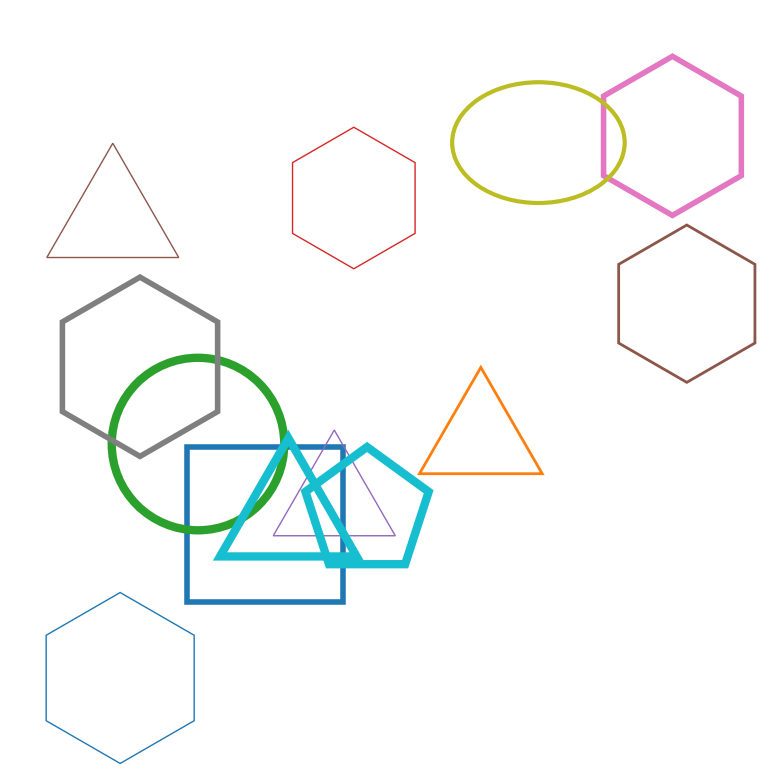[{"shape": "hexagon", "thickness": 0.5, "radius": 0.55, "center": [0.156, 0.119]}, {"shape": "square", "thickness": 2, "radius": 0.5, "center": [0.344, 0.318]}, {"shape": "triangle", "thickness": 1, "radius": 0.46, "center": [0.624, 0.431]}, {"shape": "circle", "thickness": 3, "radius": 0.56, "center": [0.257, 0.423]}, {"shape": "hexagon", "thickness": 0.5, "radius": 0.46, "center": [0.459, 0.743]}, {"shape": "triangle", "thickness": 0.5, "radius": 0.46, "center": [0.434, 0.35]}, {"shape": "hexagon", "thickness": 1, "radius": 0.51, "center": [0.892, 0.606]}, {"shape": "triangle", "thickness": 0.5, "radius": 0.49, "center": [0.146, 0.715]}, {"shape": "hexagon", "thickness": 2, "radius": 0.52, "center": [0.873, 0.824]}, {"shape": "hexagon", "thickness": 2, "radius": 0.58, "center": [0.182, 0.524]}, {"shape": "oval", "thickness": 1.5, "radius": 0.56, "center": [0.699, 0.815]}, {"shape": "triangle", "thickness": 3, "radius": 0.51, "center": [0.374, 0.329]}, {"shape": "pentagon", "thickness": 3, "radius": 0.42, "center": [0.477, 0.335]}]